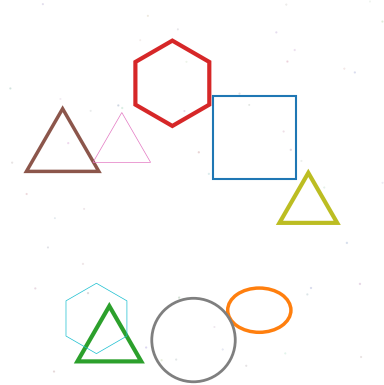[{"shape": "square", "thickness": 1.5, "radius": 0.54, "center": [0.661, 0.643]}, {"shape": "oval", "thickness": 2.5, "radius": 0.41, "center": [0.674, 0.194]}, {"shape": "triangle", "thickness": 3, "radius": 0.48, "center": [0.284, 0.109]}, {"shape": "hexagon", "thickness": 3, "radius": 0.55, "center": [0.448, 0.784]}, {"shape": "triangle", "thickness": 2.5, "radius": 0.54, "center": [0.163, 0.609]}, {"shape": "triangle", "thickness": 0.5, "radius": 0.43, "center": [0.316, 0.621]}, {"shape": "circle", "thickness": 2, "radius": 0.54, "center": [0.503, 0.117]}, {"shape": "triangle", "thickness": 3, "radius": 0.43, "center": [0.801, 0.464]}, {"shape": "hexagon", "thickness": 0.5, "radius": 0.46, "center": [0.251, 0.173]}]